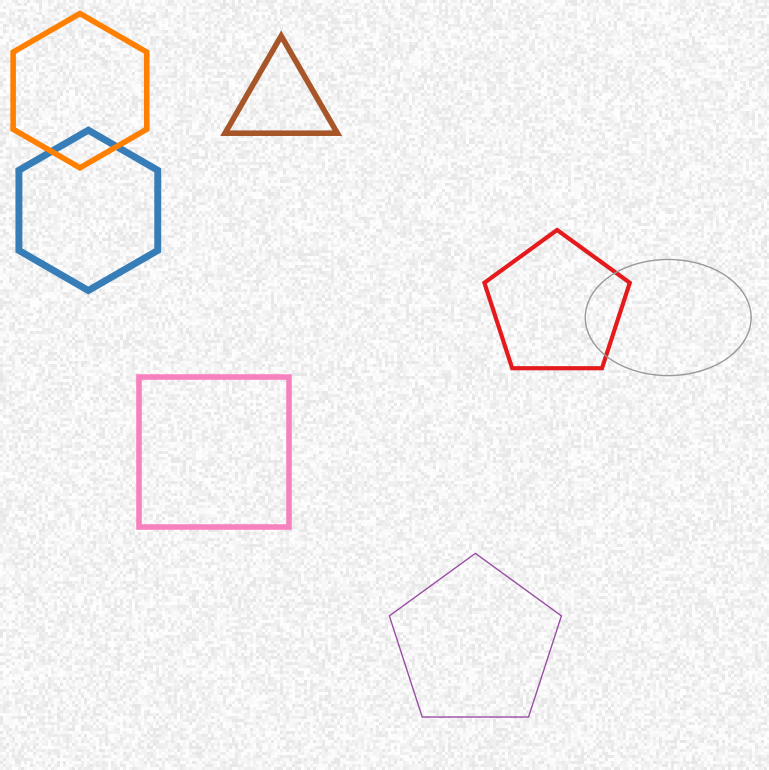[{"shape": "pentagon", "thickness": 1.5, "radius": 0.5, "center": [0.724, 0.602]}, {"shape": "hexagon", "thickness": 2.5, "radius": 0.52, "center": [0.115, 0.727]}, {"shape": "pentagon", "thickness": 0.5, "radius": 0.59, "center": [0.617, 0.164]}, {"shape": "hexagon", "thickness": 2, "radius": 0.5, "center": [0.104, 0.882]}, {"shape": "triangle", "thickness": 2, "radius": 0.42, "center": [0.365, 0.869]}, {"shape": "square", "thickness": 2, "radius": 0.49, "center": [0.278, 0.413]}, {"shape": "oval", "thickness": 0.5, "radius": 0.54, "center": [0.868, 0.588]}]